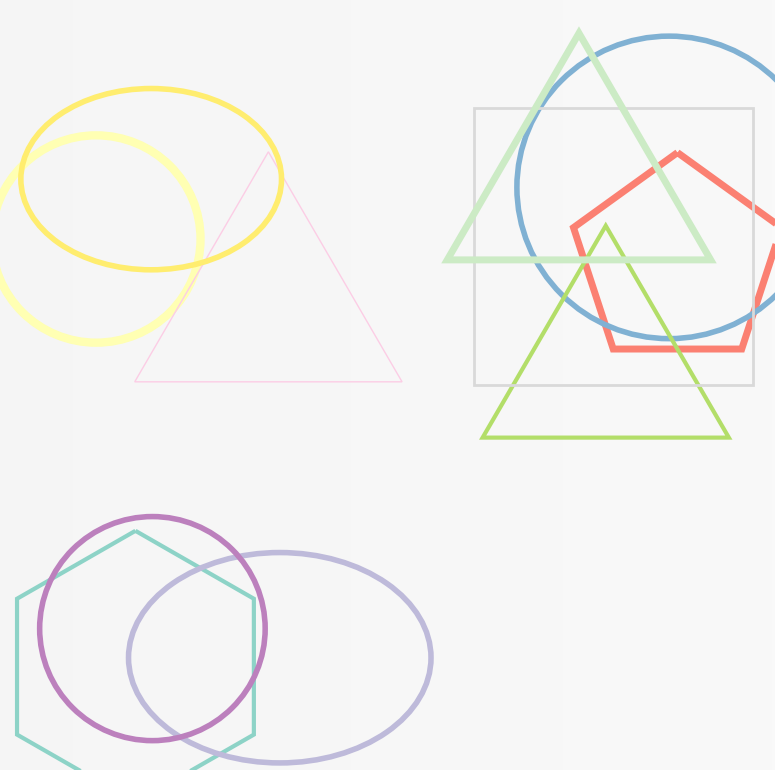[{"shape": "hexagon", "thickness": 1.5, "radius": 0.88, "center": [0.175, 0.134]}, {"shape": "circle", "thickness": 3, "radius": 0.67, "center": [0.124, 0.69]}, {"shape": "oval", "thickness": 2, "radius": 0.98, "center": [0.361, 0.146]}, {"shape": "pentagon", "thickness": 2.5, "radius": 0.71, "center": [0.874, 0.661]}, {"shape": "circle", "thickness": 2, "radius": 0.98, "center": [0.863, 0.757]}, {"shape": "triangle", "thickness": 1.5, "radius": 0.92, "center": [0.782, 0.523]}, {"shape": "triangle", "thickness": 0.5, "radius": 1.0, "center": [0.346, 0.604]}, {"shape": "square", "thickness": 1, "radius": 0.9, "center": [0.791, 0.68]}, {"shape": "circle", "thickness": 2, "radius": 0.73, "center": [0.197, 0.184]}, {"shape": "triangle", "thickness": 2.5, "radius": 0.98, "center": [0.747, 0.761]}, {"shape": "oval", "thickness": 2, "radius": 0.84, "center": [0.195, 0.767]}]